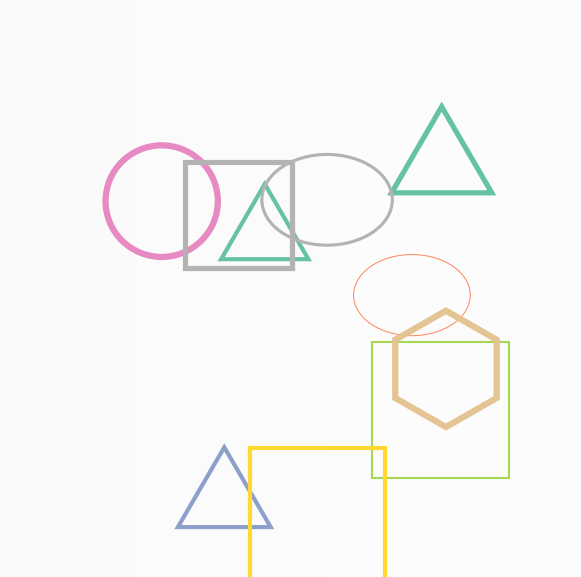[{"shape": "triangle", "thickness": 2.5, "radius": 0.5, "center": [0.76, 0.715]}, {"shape": "triangle", "thickness": 2, "radius": 0.43, "center": [0.455, 0.594]}, {"shape": "oval", "thickness": 0.5, "radius": 0.5, "center": [0.709, 0.488]}, {"shape": "triangle", "thickness": 2, "radius": 0.46, "center": [0.386, 0.132]}, {"shape": "circle", "thickness": 3, "radius": 0.48, "center": [0.278, 0.651]}, {"shape": "square", "thickness": 1, "radius": 0.59, "center": [0.758, 0.289]}, {"shape": "square", "thickness": 2, "radius": 0.58, "center": [0.547, 0.108]}, {"shape": "hexagon", "thickness": 3, "radius": 0.5, "center": [0.767, 0.36]}, {"shape": "oval", "thickness": 1.5, "radius": 0.56, "center": [0.563, 0.653]}, {"shape": "square", "thickness": 2.5, "radius": 0.46, "center": [0.411, 0.626]}]